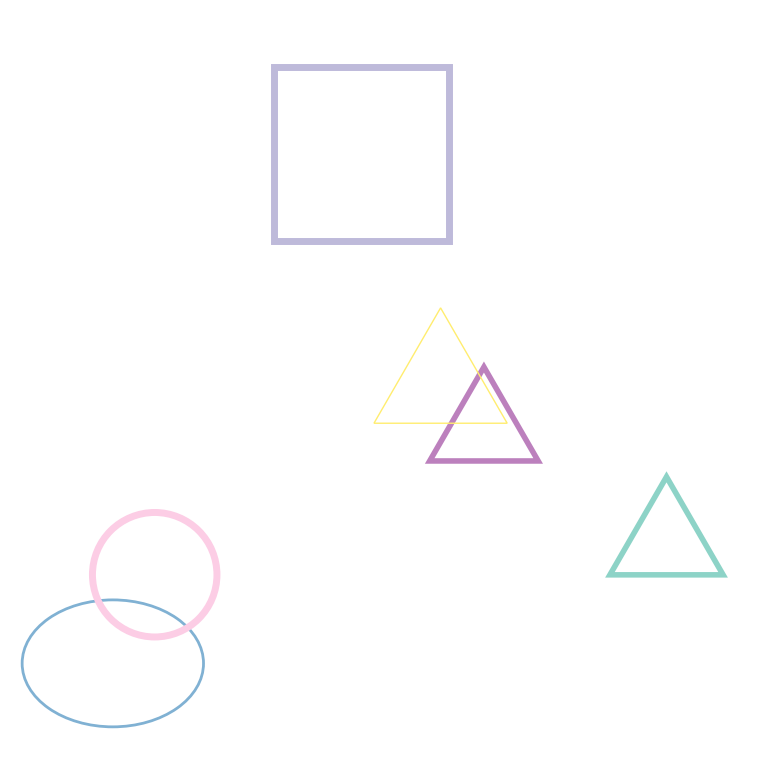[{"shape": "triangle", "thickness": 2, "radius": 0.42, "center": [0.866, 0.296]}, {"shape": "square", "thickness": 2.5, "radius": 0.57, "center": [0.469, 0.8]}, {"shape": "oval", "thickness": 1, "radius": 0.59, "center": [0.147, 0.138]}, {"shape": "circle", "thickness": 2.5, "radius": 0.4, "center": [0.201, 0.254]}, {"shape": "triangle", "thickness": 2, "radius": 0.41, "center": [0.628, 0.442]}, {"shape": "triangle", "thickness": 0.5, "radius": 0.5, "center": [0.572, 0.5]}]